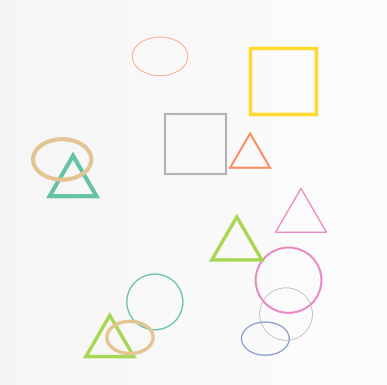[{"shape": "triangle", "thickness": 3, "radius": 0.35, "center": [0.189, 0.525]}, {"shape": "circle", "thickness": 1, "radius": 0.36, "center": [0.4, 0.216]}, {"shape": "oval", "thickness": 0.5, "radius": 0.36, "center": [0.413, 0.854]}, {"shape": "triangle", "thickness": 1.5, "radius": 0.3, "center": [0.645, 0.594]}, {"shape": "oval", "thickness": 1, "radius": 0.31, "center": [0.685, 0.12]}, {"shape": "triangle", "thickness": 1, "radius": 0.38, "center": [0.777, 0.435]}, {"shape": "circle", "thickness": 1.5, "radius": 0.42, "center": [0.745, 0.272]}, {"shape": "triangle", "thickness": 2.5, "radius": 0.36, "center": [0.283, 0.11]}, {"shape": "triangle", "thickness": 2.5, "radius": 0.37, "center": [0.611, 0.362]}, {"shape": "square", "thickness": 2.5, "radius": 0.42, "center": [0.731, 0.789]}, {"shape": "oval", "thickness": 2.5, "radius": 0.3, "center": [0.335, 0.124]}, {"shape": "oval", "thickness": 3, "radius": 0.38, "center": [0.16, 0.586]}, {"shape": "square", "thickness": 1.5, "radius": 0.39, "center": [0.505, 0.625]}, {"shape": "circle", "thickness": 0.5, "radius": 0.34, "center": [0.738, 0.184]}]